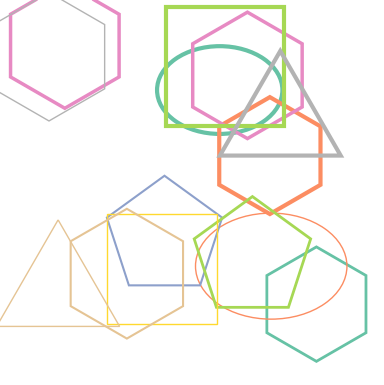[{"shape": "oval", "thickness": 3, "radius": 0.81, "center": [0.571, 0.766]}, {"shape": "hexagon", "thickness": 2, "radius": 0.74, "center": [0.822, 0.21]}, {"shape": "hexagon", "thickness": 3, "radius": 0.76, "center": [0.701, 0.596]}, {"shape": "oval", "thickness": 1, "radius": 0.98, "center": [0.704, 0.309]}, {"shape": "pentagon", "thickness": 1.5, "radius": 0.79, "center": [0.427, 0.386]}, {"shape": "hexagon", "thickness": 2.5, "radius": 0.82, "center": [0.643, 0.804]}, {"shape": "hexagon", "thickness": 2.5, "radius": 0.81, "center": [0.168, 0.882]}, {"shape": "square", "thickness": 3, "radius": 0.77, "center": [0.585, 0.827]}, {"shape": "pentagon", "thickness": 2, "radius": 0.8, "center": [0.656, 0.33]}, {"shape": "square", "thickness": 1, "radius": 0.71, "center": [0.42, 0.3]}, {"shape": "triangle", "thickness": 1, "radius": 0.92, "center": [0.151, 0.244]}, {"shape": "hexagon", "thickness": 1.5, "radius": 0.84, "center": [0.329, 0.289]}, {"shape": "hexagon", "thickness": 1, "radius": 0.83, "center": [0.127, 0.853]}, {"shape": "triangle", "thickness": 3, "radius": 0.91, "center": [0.728, 0.686]}]